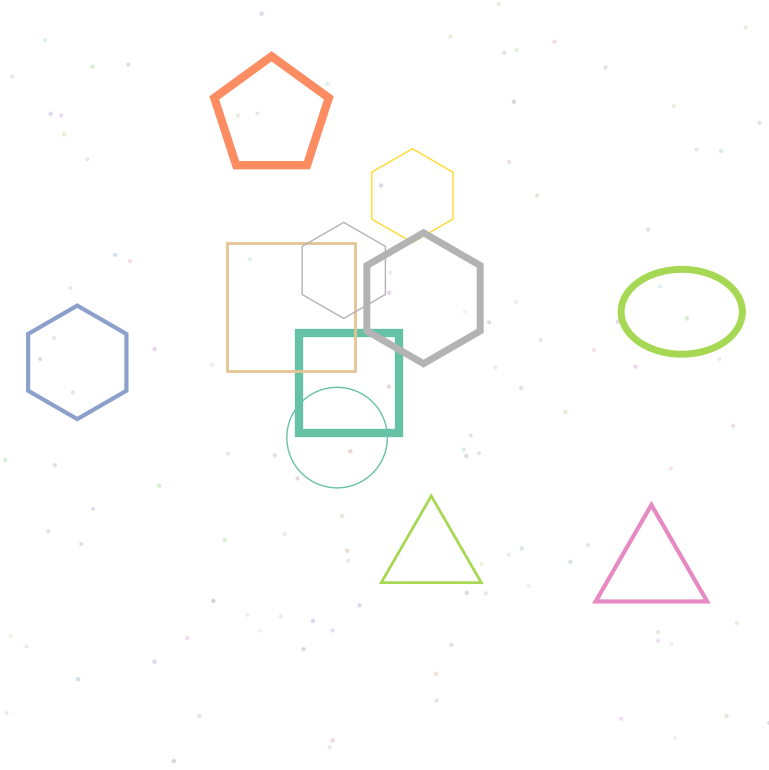[{"shape": "square", "thickness": 3, "radius": 0.33, "center": [0.453, 0.503]}, {"shape": "circle", "thickness": 0.5, "radius": 0.33, "center": [0.438, 0.432]}, {"shape": "pentagon", "thickness": 3, "radius": 0.39, "center": [0.353, 0.849]}, {"shape": "hexagon", "thickness": 1.5, "radius": 0.37, "center": [0.1, 0.529]}, {"shape": "triangle", "thickness": 1.5, "radius": 0.42, "center": [0.846, 0.261]}, {"shape": "oval", "thickness": 2.5, "radius": 0.39, "center": [0.885, 0.595]}, {"shape": "triangle", "thickness": 1, "radius": 0.38, "center": [0.56, 0.281]}, {"shape": "hexagon", "thickness": 0.5, "radius": 0.3, "center": [0.536, 0.746]}, {"shape": "square", "thickness": 1, "radius": 0.41, "center": [0.378, 0.602]}, {"shape": "hexagon", "thickness": 0.5, "radius": 0.31, "center": [0.446, 0.649]}, {"shape": "hexagon", "thickness": 2.5, "radius": 0.42, "center": [0.55, 0.613]}]